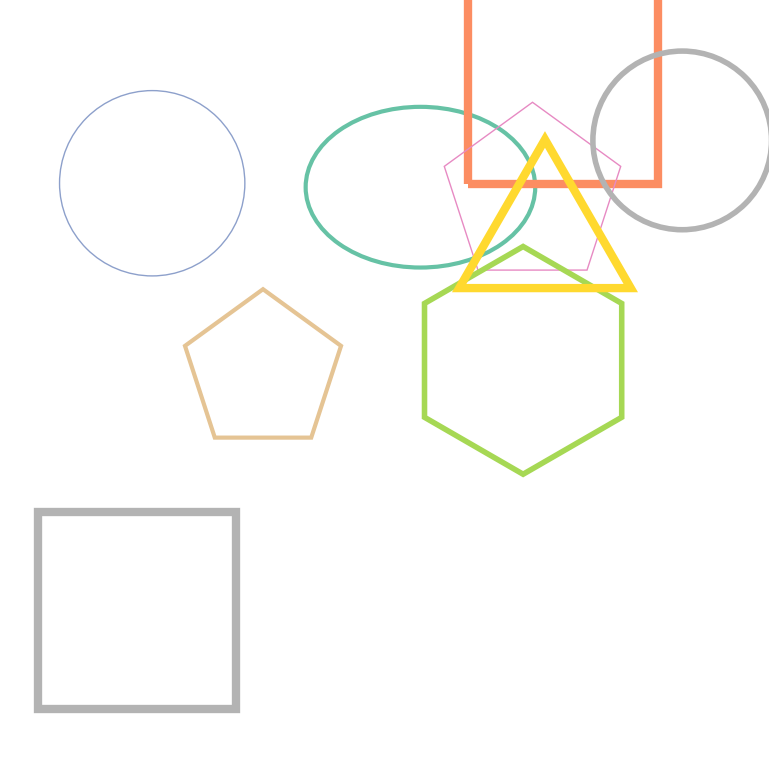[{"shape": "oval", "thickness": 1.5, "radius": 0.75, "center": [0.546, 0.757]}, {"shape": "square", "thickness": 3, "radius": 0.61, "center": [0.731, 0.883]}, {"shape": "circle", "thickness": 0.5, "radius": 0.6, "center": [0.198, 0.762]}, {"shape": "pentagon", "thickness": 0.5, "radius": 0.6, "center": [0.692, 0.747]}, {"shape": "hexagon", "thickness": 2, "radius": 0.74, "center": [0.679, 0.532]}, {"shape": "triangle", "thickness": 3, "radius": 0.64, "center": [0.708, 0.69]}, {"shape": "pentagon", "thickness": 1.5, "radius": 0.53, "center": [0.342, 0.518]}, {"shape": "circle", "thickness": 2, "radius": 0.58, "center": [0.886, 0.818]}, {"shape": "square", "thickness": 3, "radius": 0.64, "center": [0.178, 0.207]}]